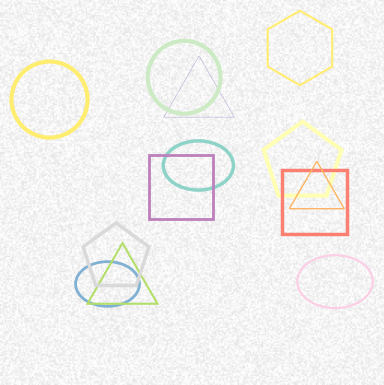[{"shape": "oval", "thickness": 2.5, "radius": 0.46, "center": [0.515, 0.57]}, {"shape": "pentagon", "thickness": 3, "radius": 0.53, "center": [0.786, 0.578]}, {"shape": "triangle", "thickness": 0.5, "radius": 0.53, "center": [0.517, 0.749]}, {"shape": "square", "thickness": 2.5, "radius": 0.42, "center": [0.817, 0.475]}, {"shape": "oval", "thickness": 2, "radius": 0.41, "center": [0.279, 0.262]}, {"shape": "triangle", "thickness": 1, "radius": 0.41, "center": [0.823, 0.499]}, {"shape": "triangle", "thickness": 1.5, "radius": 0.53, "center": [0.318, 0.264]}, {"shape": "oval", "thickness": 1.5, "radius": 0.49, "center": [0.87, 0.269]}, {"shape": "pentagon", "thickness": 2.5, "radius": 0.45, "center": [0.301, 0.331]}, {"shape": "square", "thickness": 2, "radius": 0.41, "center": [0.47, 0.514]}, {"shape": "circle", "thickness": 3, "radius": 0.47, "center": [0.478, 0.799]}, {"shape": "circle", "thickness": 3, "radius": 0.49, "center": [0.129, 0.741]}, {"shape": "hexagon", "thickness": 1.5, "radius": 0.48, "center": [0.779, 0.875]}]